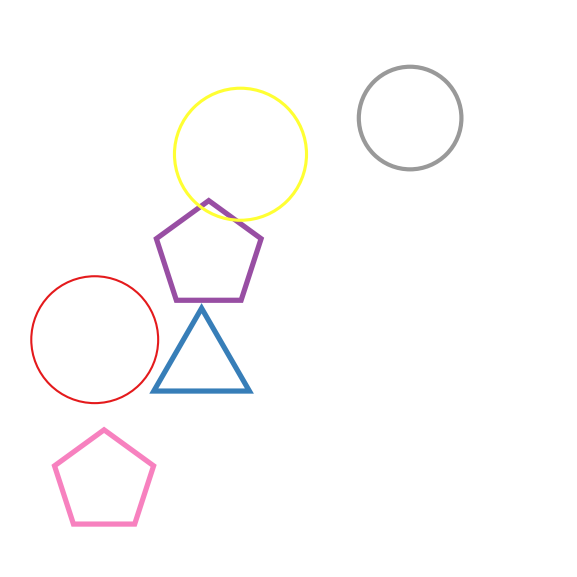[{"shape": "circle", "thickness": 1, "radius": 0.55, "center": [0.164, 0.411]}, {"shape": "triangle", "thickness": 2.5, "radius": 0.48, "center": [0.349, 0.37]}, {"shape": "pentagon", "thickness": 2.5, "radius": 0.48, "center": [0.361, 0.556]}, {"shape": "circle", "thickness": 1.5, "radius": 0.57, "center": [0.416, 0.732]}, {"shape": "pentagon", "thickness": 2.5, "radius": 0.45, "center": [0.18, 0.165]}, {"shape": "circle", "thickness": 2, "radius": 0.44, "center": [0.71, 0.795]}]